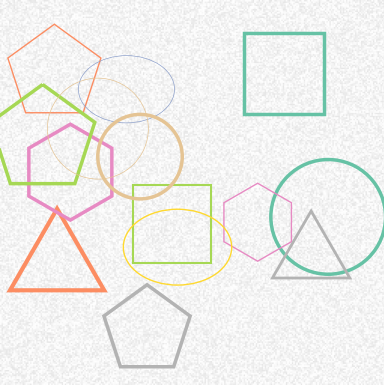[{"shape": "circle", "thickness": 2.5, "radius": 0.74, "center": [0.852, 0.437]}, {"shape": "square", "thickness": 2.5, "radius": 0.53, "center": [0.738, 0.809]}, {"shape": "pentagon", "thickness": 1, "radius": 0.64, "center": [0.141, 0.81]}, {"shape": "triangle", "thickness": 3, "radius": 0.71, "center": [0.148, 0.317]}, {"shape": "oval", "thickness": 0.5, "radius": 0.62, "center": [0.328, 0.768]}, {"shape": "hexagon", "thickness": 1, "radius": 0.51, "center": [0.669, 0.423]}, {"shape": "hexagon", "thickness": 2.5, "radius": 0.62, "center": [0.183, 0.553]}, {"shape": "pentagon", "thickness": 2.5, "radius": 0.71, "center": [0.111, 0.638]}, {"shape": "square", "thickness": 1.5, "radius": 0.5, "center": [0.447, 0.419]}, {"shape": "oval", "thickness": 1, "radius": 0.7, "center": [0.461, 0.358]}, {"shape": "circle", "thickness": 0.5, "radius": 0.66, "center": [0.254, 0.666]}, {"shape": "circle", "thickness": 2.5, "radius": 0.55, "center": [0.364, 0.593]}, {"shape": "pentagon", "thickness": 2.5, "radius": 0.59, "center": [0.382, 0.143]}, {"shape": "triangle", "thickness": 2, "radius": 0.58, "center": [0.808, 0.336]}]